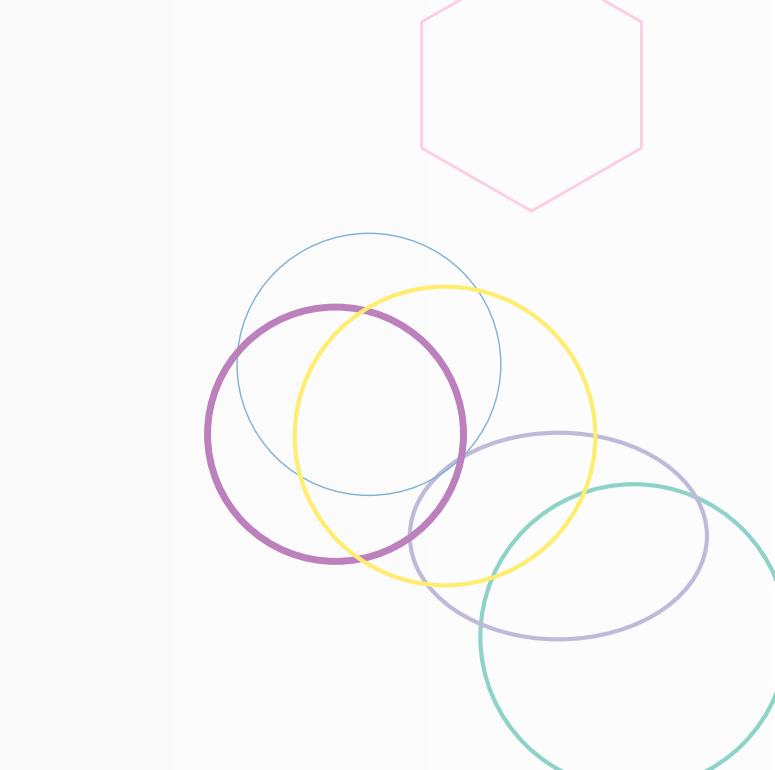[{"shape": "circle", "thickness": 1.5, "radius": 0.99, "center": [0.818, 0.173]}, {"shape": "oval", "thickness": 1.5, "radius": 0.96, "center": [0.721, 0.304]}, {"shape": "circle", "thickness": 0.5, "radius": 0.85, "center": [0.476, 0.527]}, {"shape": "hexagon", "thickness": 1, "radius": 0.82, "center": [0.686, 0.89]}, {"shape": "circle", "thickness": 2.5, "radius": 0.83, "center": [0.433, 0.436]}, {"shape": "circle", "thickness": 1.5, "radius": 0.97, "center": [0.574, 0.434]}]